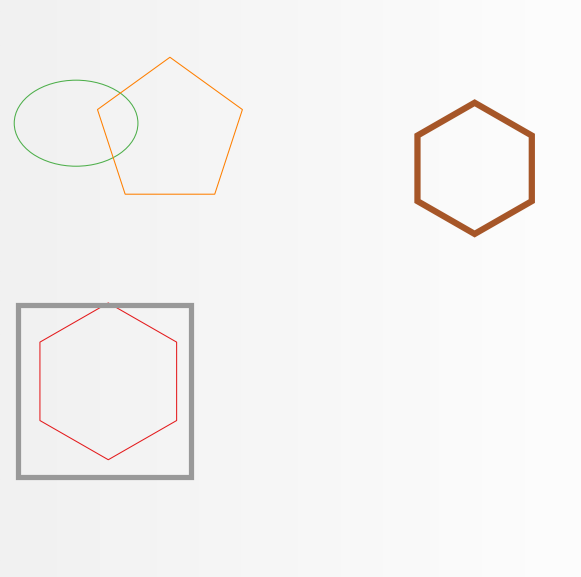[{"shape": "hexagon", "thickness": 0.5, "radius": 0.68, "center": [0.186, 0.339]}, {"shape": "oval", "thickness": 0.5, "radius": 0.53, "center": [0.131, 0.786]}, {"shape": "pentagon", "thickness": 0.5, "radius": 0.66, "center": [0.292, 0.769]}, {"shape": "hexagon", "thickness": 3, "radius": 0.57, "center": [0.817, 0.708]}, {"shape": "square", "thickness": 2.5, "radius": 0.74, "center": [0.179, 0.322]}]